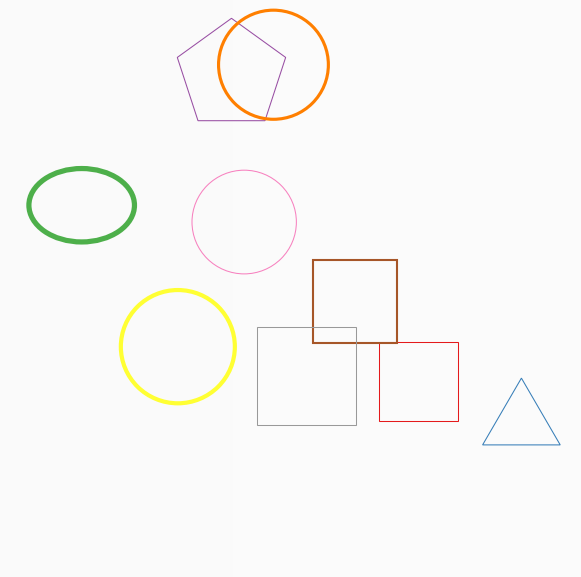[{"shape": "square", "thickness": 0.5, "radius": 0.34, "center": [0.72, 0.338]}, {"shape": "triangle", "thickness": 0.5, "radius": 0.39, "center": [0.897, 0.267]}, {"shape": "oval", "thickness": 2.5, "radius": 0.45, "center": [0.141, 0.644]}, {"shape": "pentagon", "thickness": 0.5, "radius": 0.49, "center": [0.398, 0.869]}, {"shape": "circle", "thickness": 1.5, "radius": 0.47, "center": [0.47, 0.887]}, {"shape": "circle", "thickness": 2, "radius": 0.49, "center": [0.306, 0.399]}, {"shape": "square", "thickness": 1, "radius": 0.36, "center": [0.611, 0.477]}, {"shape": "circle", "thickness": 0.5, "radius": 0.45, "center": [0.42, 0.615]}, {"shape": "square", "thickness": 0.5, "radius": 0.43, "center": [0.527, 0.348]}]